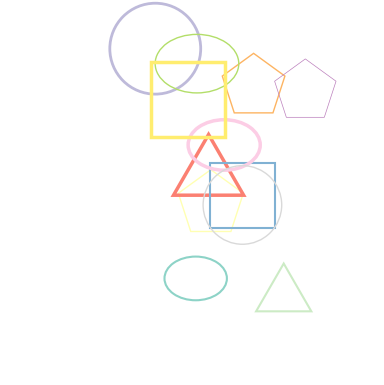[{"shape": "oval", "thickness": 1.5, "radius": 0.41, "center": [0.508, 0.277]}, {"shape": "pentagon", "thickness": 1, "radius": 0.44, "center": [0.548, 0.471]}, {"shape": "circle", "thickness": 2, "radius": 0.59, "center": [0.403, 0.874]}, {"shape": "triangle", "thickness": 2.5, "radius": 0.53, "center": [0.542, 0.546]}, {"shape": "square", "thickness": 1.5, "radius": 0.42, "center": [0.63, 0.492]}, {"shape": "pentagon", "thickness": 1, "radius": 0.43, "center": [0.659, 0.776]}, {"shape": "oval", "thickness": 1, "radius": 0.54, "center": [0.512, 0.835]}, {"shape": "oval", "thickness": 2.5, "radius": 0.47, "center": [0.582, 0.623]}, {"shape": "circle", "thickness": 1, "radius": 0.51, "center": [0.63, 0.468]}, {"shape": "pentagon", "thickness": 0.5, "radius": 0.42, "center": [0.793, 0.763]}, {"shape": "triangle", "thickness": 1.5, "radius": 0.41, "center": [0.737, 0.233]}, {"shape": "square", "thickness": 2.5, "radius": 0.48, "center": [0.488, 0.742]}]